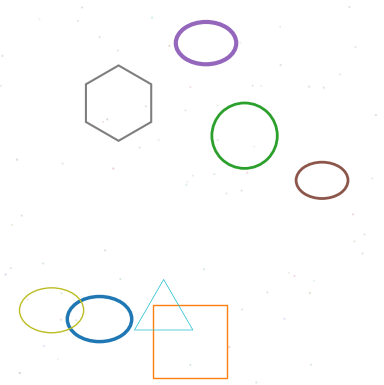[{"shape": "oval", "thickness": 2.5, "radius": 0.42, "center": [0.258, 0.171]}, {"shape": "square", "thickness": 1, "radius": 0.48, "center": [0.494, 0.113]}, {"shape": "circle", "thickness": 2, "radius": 0.42, "center": [0.635, 0.648]}, {"shape": "oval", "thickness": 3, "radius": 0.39, "center": [0.535, 0.888]}, {"shape": "oval", "thickness": 2, "radius": 0.34, "center": [0.836, 0.532]}, {"shape": "hexagon", "thickness": 1.5, "radius": 0.49, "center": [0.308, 0.732]}, {"shape": "oval", "thickness": 1, "radius": 0.42, "center": [0.134, 0.194]}, {"shape": "triangle", "thickness": 0.5, "radius": 0.44, "center": [0.425, 0.187]}]